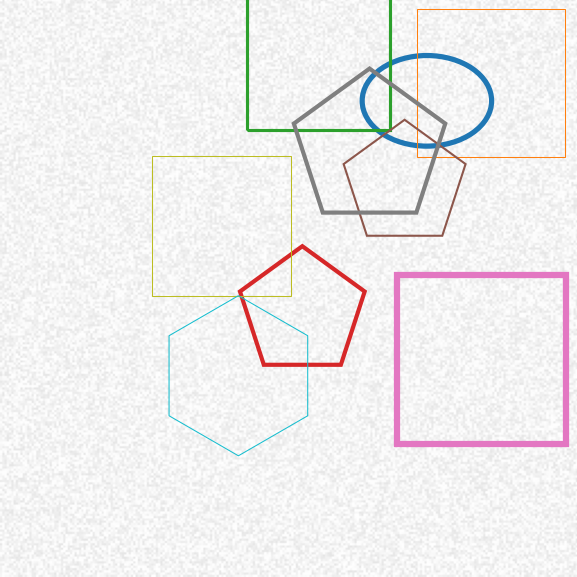[{"shape": "oval", "thickness": 2.5, "radius": 0.56, "center": [0.739, 0.825]}, {"shape": "square", "thickness": 0.5, "radius": 0.64, "center": [0.85, 0.855]}, {"shape": "square", "thickness": 1.5, "radius": 0.62, "center": [0.552, 0.898]}, {"shape": "pentagon", "thickness": 2, "radius": 0.57, "center": [0.524, 0.459]}, {"shape": "pentagon", "thickness": 1, "radius": 0.56, "center": [0.701, 0.681]}, {"shape": "square", "thickness": 3, "radius": 0.73, "center": [0.833, 0.377]}, {"shape": "pentagon", "thickness": 2, "radius": 0.69, "center": [0.64, 0.743]}, {"shape": "square", "thickness": 0.5, "radius": 0.6, "center": [0.384, 0.608]}, {"shape": "hexagon", "thickness": 0.5, "radius": 0.69, "center": [0.413, 0.348]}]